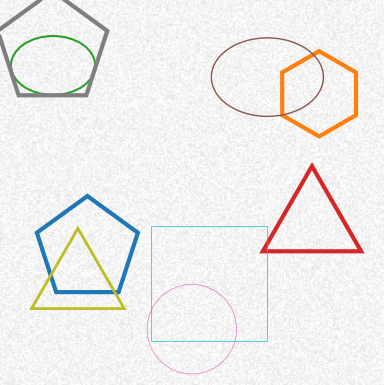[{"shape": "pentagon", "thickness": 3, "radius": 0.69, "center": [0.227, 0.353]}, {"shape": "hexagon", "thickness": 3, "radius": 0.55, "center": [0.829, 0.756]}, {"shape": "oval", "thickness": 1.5, "radius": 0.55, "center": [0.138, 0.83]}, {"shape": "triangle", "thickness": 3, "radius": 0.74, "center": [0.81, 0.421]}, {"shape": "oval", "thickness": 1, "radius": 0.73, "center": [0.695, 0.8]}, {"shape": "circle", "thickness": 0.5, "radius": 0.58, "center": [0.498, 0.145]}, {"shape": "pentagon", "thickness": 3, "radius": 0.75, "center": [0.136, 0.874]}, {"shape": "triangle", "thickness": 2, "radius": 0.69, "center": [0.202, 0.268]}, {"shape": "square", "thickness": 0.5, "radius": 0.75, "center": [0.543, 0.264]}]